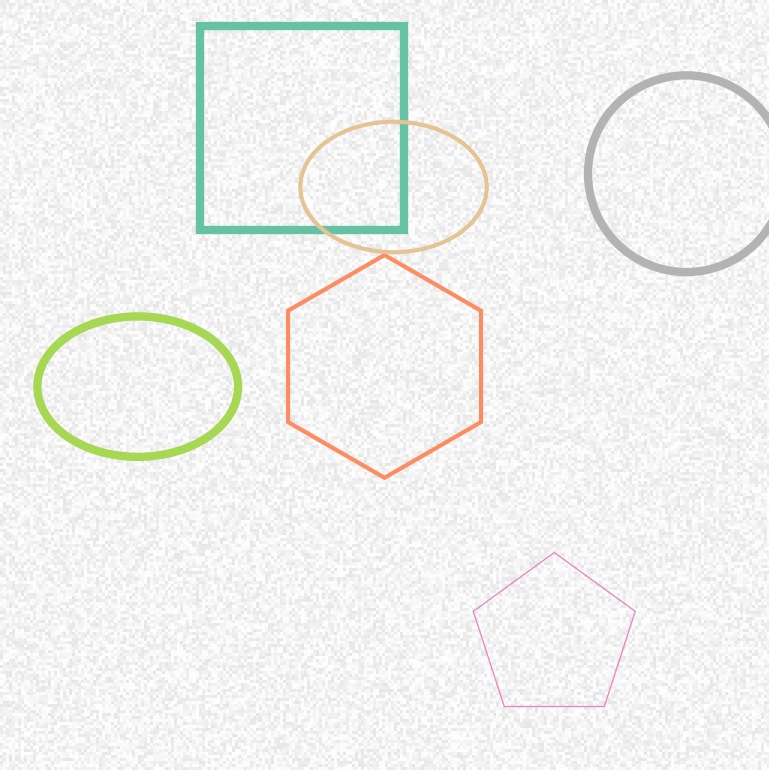[{"shape": "square", "thickness": 3, "radius": 0.66, "center": [0.392, 0.833]}, {"shape": "hexagon", "thickness": 1.5, "radius": 0.72, "center": [0.499, 0.524]}, {"shape": "pentagon", "thickness": 0.5, "radius": 0.55, "center": [0.72, 0.172]}, {"shape": "oval", "thickness": 3, "radius": 0.65, "center": [0.179, 0.498]}, {"shape": "oval", "thickness": 1.5, "radius": 0.61, "center": [0.511, 0.757]}, {"shape": "circle", "thickness": 3, "radius": 0.64, "center": [0.891, 0.774]}]